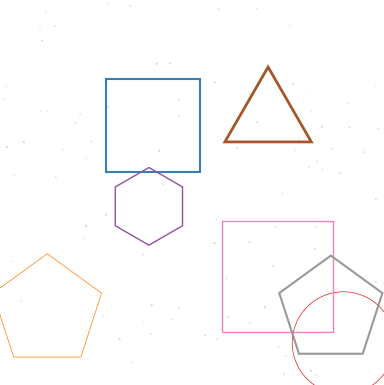[{"shape": "circle", "thickness": 0.5, "radius": 0.66, "center": [0.892, 0.109]}, {"shape": "square", "thickness": 1.5, "radius": 0.61, "center": [0.397, 0.674]}, {"shape": "hexagon", "thickness": 1, "radius": 0.5, "center": [0.387, 0.464]}, {"shape": "pentagon", "thickness": 0.5, "radius": 0.74, "center": [0.123, 0.193]}, {"shape": "triangle", "thickness": 2, "radius": 0.65, "center": [0.696, 0.696]}, {"shape": "square", "thickness": 1, "radius": 0.72, "center": [0.72, 0.282]}, {"shape": "pentagon", "thickness": 1.5, "radius": 0.7, "center": [0.859, 0.195]}]